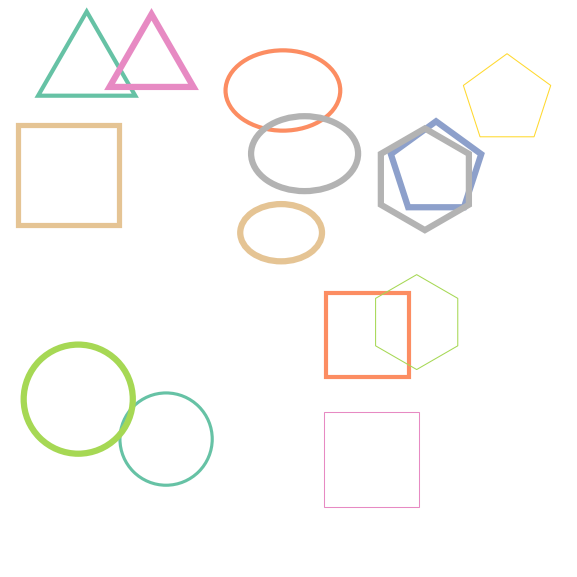[{"shape": "circle", "thickness": 1.5, "radius": 0.4, "center": [0.288, 0.239]}, {"shape": "triangle", "thickness": 2, "radius": 0.49, "center": [0.15, 0.882]}, {"shape": "oval", "thickness": 2, "radius": 0.5, "center": [0.49, 0.842]}, {"shape": "square", "thickness": 2, "radius": 0.36, "center": [0.636, 0.419]}, {"shape": "pentagon", "thickness": 3, "radius": 0.41, "center": [0.755, 0.707]}, {"shape": "triangle", "thickness": 3, "radius": 0.42, "center": [0.262, 0.891]}, {"shape": "square", "thickness": 0.5, "radius": 0.41, "center": [0.643, 0.203]}, {"shape": "circle", "thickness": 3, "radius": 0.47, "center": [0.135, 0.308]}, {"shape": "hexagon", "thickness": 0.5, "radius": 0.41, "center": [0.722, 0.441]}, {"shape": "pentagon", "thickness": 0.5, "radius": 0.4, "center": [0.878, 0.827]}, {"shape": "oval", "thickness": 3, "radius": 0.35, "center": [0.487, 0.596]}, {"shape": "square", "thickness": 2.5, "radius": 0.43, "center": [0.119, 0.696]}, {"shape": "oval", "thickness": 3, "radius": 0.46, "center": [0.527, 0.733]}, {"shape": "hexagon", "thickness": 3, "radius": 0.44, "center": [0.736, 0.689]}]